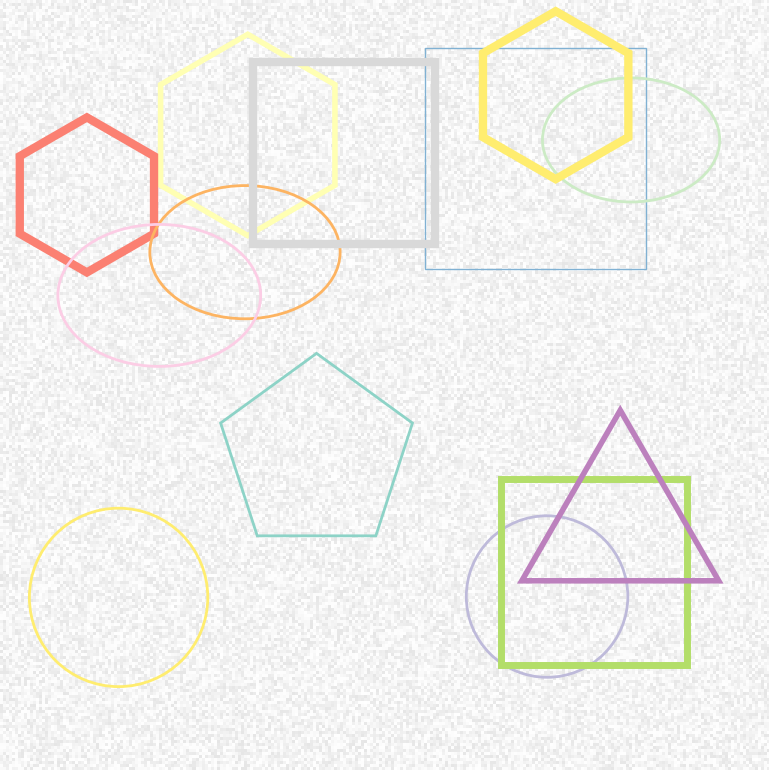[{"shape": "pentagon", "thickness": 1, "radius": 0.65, "center": [0.411, 0.41]}, {"shape": "hexagon", "thickness": 2, "radius": 0.65, "center": [0.322, 0.825]}, {"shape": "circle", "thickness": 1, "radius": 0.52, "center": [0.71, 0.225]}, {"shape": "hexagon", "thickness": 3, "radius": 0.5, "center": [0.113, 0.747]}, {"shape": "square", "thickness": 0.5, "radius": 0.72, "center": [0.695, 0.794]}, {"shape": "oval", "thickness": 1, "radius": 0.62, "center": [0.318, 0.672]}, {"shape": "square", "thickness": 2.5, "radius": 0.6, "center": [0.772, 0.258]}, {"shape": "oval", "thickness": 1, "radius": 0.66, "center": [0.207, 0.616]}, {"shape": "square", "thickness": 3, "radius": 0.59, "center": [0.447, 0.801]}, {"shape": "triangle", "thickness": 2, "radius": 0.74, "center": [0.806, 0.32]}, {"shape": "oval", "thickness": 1, "radius": 0.58, "center": [0.82, 0.818]}, {"shape": "hexagon", "thickness": 3, "radius": 0.55, "center": [0.722, 0.876]}, {"shape": "circle", "thickness": 1, "radius": 0.58, "center": [0.154, 0.224]}]